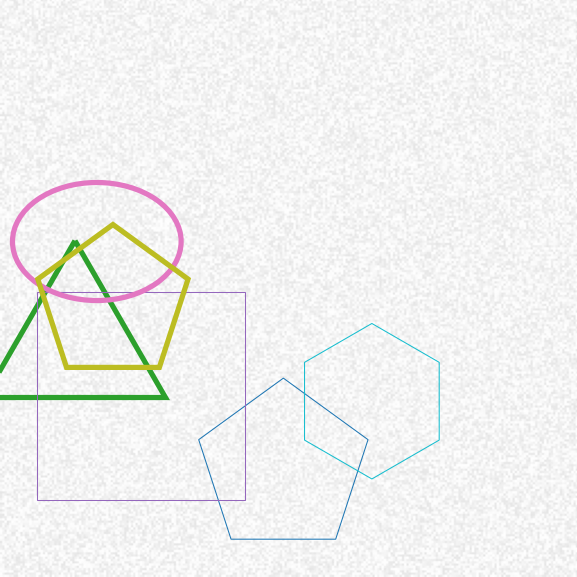[{"shape": "pentagon", "thickness": 0.5, "radius": 0.77, "center": [0.491, 0.19]}, {"shape": "triangle", "thickness": 2.5, "radius": 0.9, "center": [0.13, 0.401]}, {"shape": "square", "thickness": 0.5, "radius": 0.9, "center": [0.244, 0.313]}, {"shape": "oval", "thickness": 2.5, "radius": 0.73, "center": [0.168, 0.581]}, {"shape": "pentagon", "thickness": 2.5, "radius": 0.68, "center": [0.196, 0.474]}, {"shape": "hexagon", "thickness": 0.5, "radius": 0.67, "center": [0.644, 0.304]}]